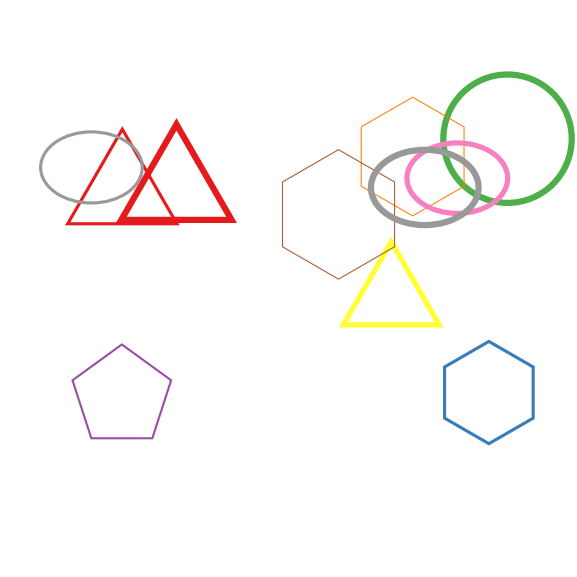[{"shape": "triangle", "thickness": 3, "radius": 0.55, "center": [0.306, 0.674]}, {"shape": "triangle", "thickness": 1.5, "radius": 0.55, "center": [0.212, 0.666]}, {"shape": "hexagon", "thickness": 1.5, "radius": 0.44, "center": [0.847, 0.319]}, {"shape": "circle", "thickness": 3, "radius": 0.56, "center": [0.879, 0.759]}, {"shape": "pentagon", "thickness": 1, "radius": 0.45, "center": [0.211, 0.313]}, {"shape": "hexagon", "thickness": 0.5, "radius": 0.51, "center": [0.715, 0.728]}, {"shape": "triangle", "thickness": 2.5, "radius": 0.48, "center": [0.677, 0.485]}, {"shape": "hexagon", "thickness": 0.5, "radius": 0.56, "center": [0.586, 0.628]}, {"shape": "oval", "thickness": 2.5, "radius": 0.44, "center": [0.792, 0.691]}, {"shape": "oval", "thickness": 3, "radius": 0.47, "center": [0.736, 0.675]}, {"shape": "oval", "thickness": 1.5, "radius": 0.44, "center": [0.158, 0.709]}]